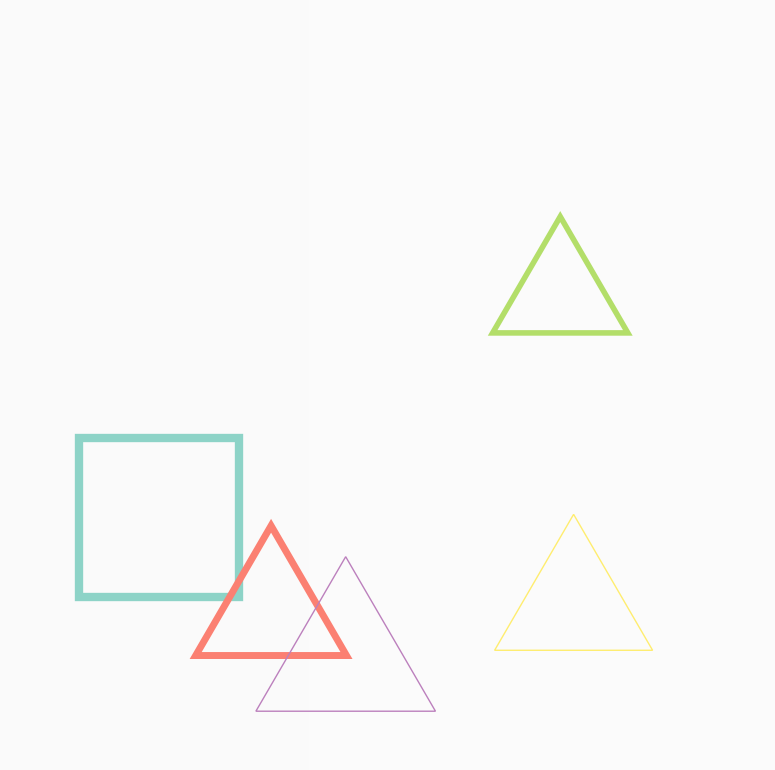[{"shape": "square", "thickness": 3, "radius": 0.52, "center": [0.205, 0.328]}, {"shape": "triangle", "thickness": 2.5, "radius": 0.56, "center": [0.35, 0.205]}, {"shape": "triangle", "thickness": 2, "radius": 0.5, "center": [0.723, 0.618]}, {"shape": "triangle", "thickness": 0.5, "radius": 0.67, "center": [0.446, 0.143]}, {"shape": "triangle", "thickness": 0.5, "radius": 0.59, "center": [0.74, 0.214]}]